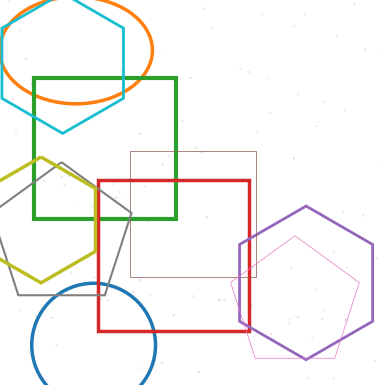[{"shape": "circle", "thickness": 2.5, "radius": 0.8, "center": [0.243, 0.103]}, {"shape": "oval", "thickness": 2.5, "radius": 0.99, "center": [0.197, 0.869]}, {"shape": "square", "thickness": 3, "radius": 0.92, "center": [0.273, 0.615]}, {"shape": "square", "thickness": 2.5, "radius": 0.98, "center": [0.451, 0.336]}, {"shape": "hexagon", "thickness": 2, "radius": 1.0, "center": [0.795, 0.265]}, {"shape": "square", "thickness": 0.5, "radius": 0.82, "center": [0.502, 0.444]}, {"shape": "pentagon", "thickness": 0.5, "radius": 0.88, "center": [0.766, 0.212]}, {"shape": "pentagon", "thickness": 1.5, "radius": 0.96, "center": [0.16, 0.388]}, {"shape": "hexagon", "thickness": 2.5, "radius": 0.82, "center": [0.106, 0.429]}, {"shape": "hexagon", "thickness": 2, "radius": 0.91, "center": [0.163, 0.836]}]